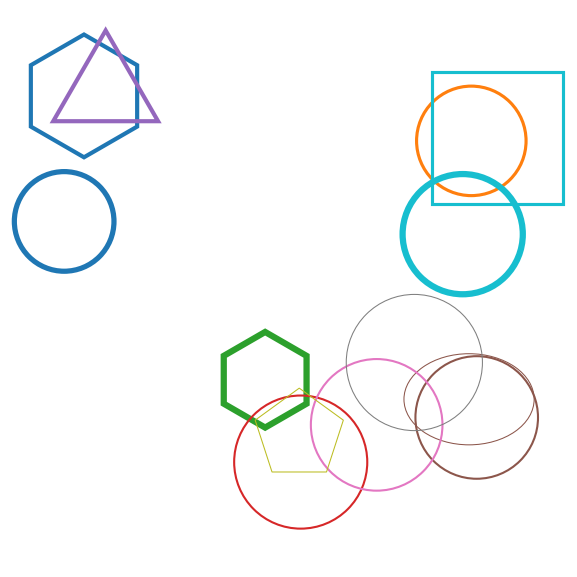[{"shape": "hexagon", "thickness": 2, "radius": 0.53, "center": [0.145, 0.833]}, {"shape": "circle", "thickness": 2.5, "radius": 0.43, "center": [0.111, 0.616]}, {"shape": "circle", "thickness": 1.5, "radius": 0.47, "center": [0.816, 0.755]}, {"shape": "hexagon", "thickness": 3, "radius": 0.41, "center": [0.459, 0.342]}, {"shape": "circle", "thickness": 1, "radius": 0.58, "center": [0.521, 0.199]}, {"shape": "triangle", "thickness": 2, "radius": 0.52, "center": [0.183, 0.842]}, {"shape": "circle", "thickness": 1, "radius": 0.53, "center": [0.825, 0.276]}, {"shape": "oval", "thickness": 0.5, "radius": 0.56, "center": [0.812, 0.308]}, {"shape": "circle", "thickness": 1, "radius": 0.57, "center": [0.652, 0.263]}, {"shape": "circle", "thickness": 0.5, "radius": 0.59, "center": [0.717, 0.371]}, {"shape": "pentagon", "thickness": 0.5, "radius": 0.4, "center": [0.518, 0.247]}, {"shape": "square", "thickness": 1.5, "radius": 0.57, "center": [0.862, 0.76]}, {"shape": "circle", "thickness": 3, "radius": 0.52, "center": [0.801, 0.594]}]